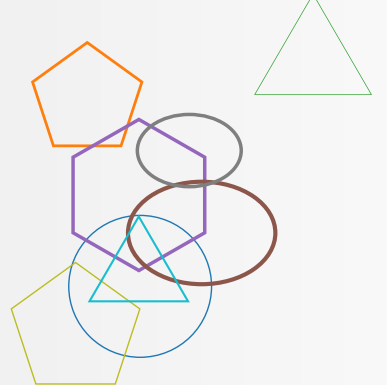[{"shape": "circle", "thickness": 1, "radius": 0.92, "center": [0.362, 0.256]}, {"shape": "pentagon", "thickness": 2, "radius": 0.74, "center": [0.225, 0.741]}, {"shape": "triangle", "thickness": 0.5, "radius": 0.87, "center": [0.808, 0.841]}, {"shape": "hexagon", "thickness": 2.5, "radius": 0.98, "center": [0.358, 0.494]}, {"shape": "oval", "thickness": 3, "radius": 0.95, "center": [0.52, 0.395]}, {"shape": "oval", "thickness": 2.5, "radius": 0.67, "center": [0.488, 0.609]}, {"shape": "pentagon", "thickness": 1, "radius": 0.87, "center": [0.195, 0.144]}, {"shape": "triangle", "thickness": 1.5, "radius": 0.73, "center": [0.358, 0.291]}]